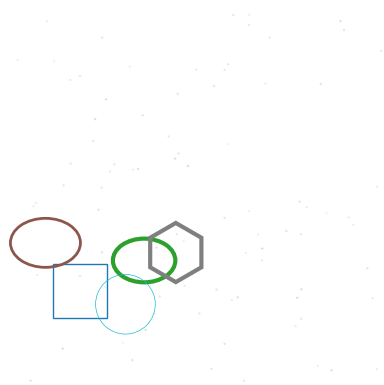[{"shape": "square", "thickness": 1, "radius": 0.35, "center": [0.208, 0.244]}, {"shape": "oval", "thickness": 3, "radius": 0.41, "center": [0.374, 0.323]}, {"shape": "oval", "thickness": 2, "radius": 0.45, "center": [0.118, 0.369]}, {"shape": "hexagon", "thickness": 3, "radius": 0.38, "center": [0.457, 0.344]}, {"shape": "circle", "thickness": 0.5, "radius": 0.39, "center": [0.326, 0.21]}]